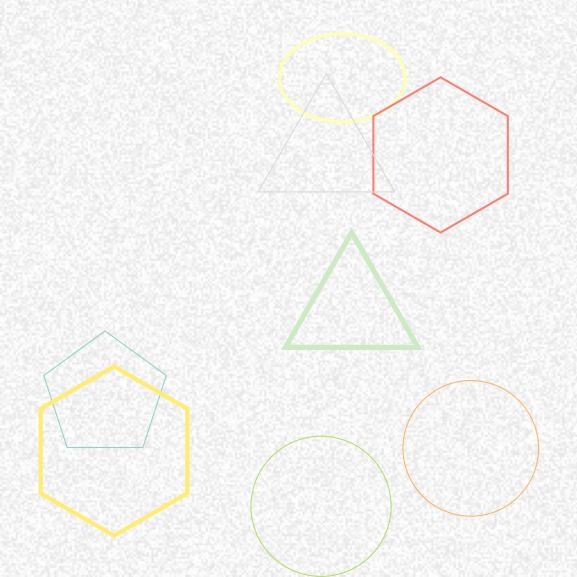[{"shape": "pentagon", "thickness": 0.5, "radius": 0.56, "center": [0.182, 0.314]}, {"shape": "oval", "thickness": 1.5, "radius": 0.55, "center": [0.593, 0.865]}, {"shape": "hexagon", "thickness": 1, "radius": 0.67, "center": [0.763, 0.731]}, {"shape": "circle", "thickness": 0.5, "radius": 0.59, "center": [0.815, 0.223]}, {"shape": "circle", "thickness": 0.5, "radius": 0.61, "center": [0.556, 0.122]}, {"shape": "triangle", "thickness": 0.5, "radius": 0.68, "center": [0.565, 0.735]}, {"shape": "triangle", "thickness": 2.5, "radius": 0.66, "center": [0.609, 0.464]}, {"shape": "hexagon", "thickness": 2, "radius": 0.73, "center": [0.197, 0.218]}]